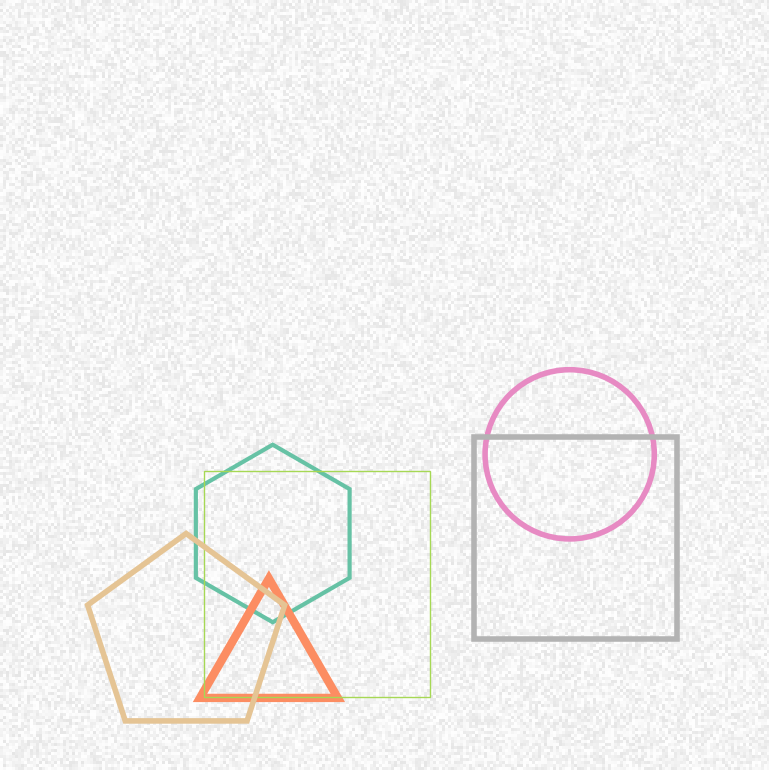[{"shape": "hexagon", "thickness": 1.5, "radius": 0.58, "center": [0.354, 0.307]}, {"shape": "triangle", "thickness": 3, "radius": 0.52, "center": [0.349, 0.145]}, {"shape": "circle", "thickness": 2, "radius": 0.55, "center": [0.74, 0.41]}, {"shape": "square", "thickness": 0.5, "radius": 0.73, "center": [0.412, 0.242]}, {"shape": "pentagon", "thickness": 2, "radius": 0.67, "center": [0.242, 0.173]}, {"shape": "square", "thickness": 2, "radius": 0.66, "center": [0.747, 0.301]}]